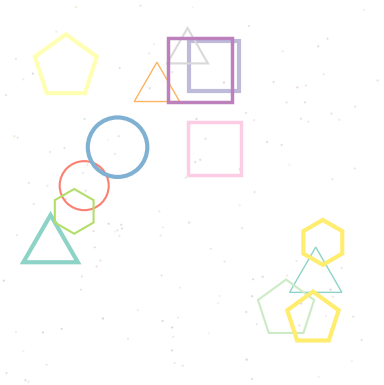[{"shape": "triangle", "thickness": 3, "radius": 0.41, "center": [0.131, 0.36]}, {"shape": "triangle", "thickness": 1, "radius": 0.39, "center": [0.82, 0.28]}, {"shape": "pentagon", "thickness": 3, "radius": 0.42, "center": [0.171, 0.827]}, {"shape": "square", "thickness": 3, "radius": 0.32, "center": [0.557, 0.828]}, {"shape": "circle", "thickness": 1.5, "radius": 0.32, "center": [0.219, 0.518]}, {"shape": "circle", "thickness": 3, "radius": 0.39, "center": [0.305, 0.618]}, {"shape": "triangle", "thickness": 1, "radius": 0.34, "center": [0.408, 0.77]}, {"shape": "hexagon", "thickness": 1.5, "radius": 0.29, "center": [0.193, 0.451]}, {"shape": "square", "thickness": 2.5, "radius": 0.34, "center": [0.558, 0.614]}, {"shape": "triangle", "thickness": 1.5, "radius": 0.31, "center": [0.487, 0.866]}, {"shape": "square", "thickness": 2.5, "radius": 0.42, "center": [0.519, 0.819]}, {"shape": "pentagon", "thickness": 1.5, "radius": 0.38, "center": [0.743, 0.197]}, {"shape": "pentagon", "thickness": 3, "radius": 0.35, "center": [0.813, 0.172]}, {"shape": "hexagon", "thickness": 3, "radius": 0.29, "center": [0.838, 0.37]}]